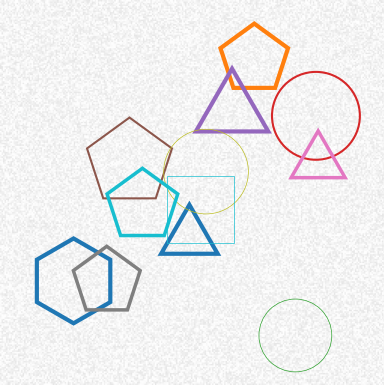[{"shape": "triangle", "thickness": 3, "radius": 0.42, "center": [0.492, 0.383]}, {"shape": "hexagon", "thickness": 3, "radius": 0.55, "center": [0.191, 0.27]}, {"shape": "pentagon", "thickness": 3, "radius": 0.46, "center": [0.66, 0.846]}, {"shape": "circle", "thickness": 0.5, "radius": 0.47, "center": [0.767, 0.129]}, {"shape": "circle", "thickness": 1.5, "radius": 0.57, "center": [0.821, 0.699]}, {"shape": "triangle", "thickness": 3, "radius": 0.54, "center": [0.603, 0.713]}, {"shape": "pentagon", "thickness": 1.5, "radius": 0.58, "center": [0.336, 0.579]}, {"shape": "triangle", "thickness": 2.5, "radius": 0.4, "center": [0.826, 0.579]}, {"shape": "pentagon", "thickness": 2.5, "radius": 0.46, "center": [0.277, 0.269]}, {"shape": "circle", "thickness": 0.5, "radius": 0.55, "center": [0.535, 0.554]}, {"shape": "square", "thickness": 0.5, "radius": 0.43, "center": [0.521, 0.455]}, {"shape": "pentagon", "thickness": 2.5, "radius": 0.48, "center": [0.37, 0.466]}]